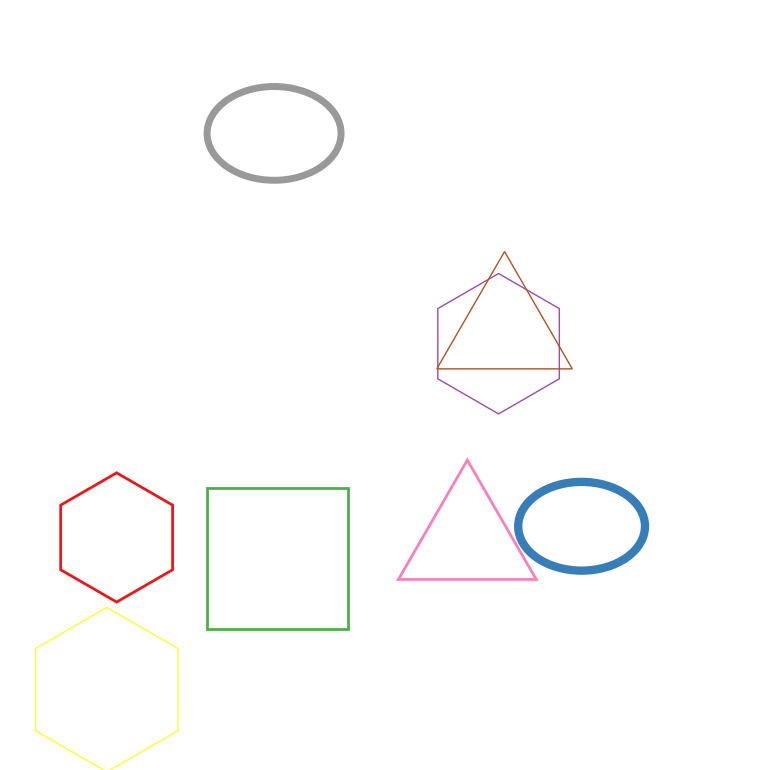[{"shape": "hexagon", "thickness": 1, "radius": 0.42, "center": [0.151, 0.302]}, {"shape": "oval", "thickness": 3, "radius": 0.41, "center": [0.755, 0.317]}, {"shape": "square", "thickness": 1, "radius": 0.46, "center": [0.361, 0.275]}, {"shape": "hexagon", "thickness": 0.5, "radius": 0.46, "center": [0.647, 0.554]}, {"shape": "hexagon", "thickness": 0.5, "radius": 0.53, "center": [0.139, 0.104]}, {"shape": "triangle", "thickness": 0.5, "radius": 0.51, "center": [0.655, 0.572]}, {"shape": "triangle", "thickness": 1, "radius": 0.52, "center": [0.607, 0.299]}, {"shape": "oval", "thickness": 2.5, "radius": 0.43, "center": [0.356, 0.827]}]